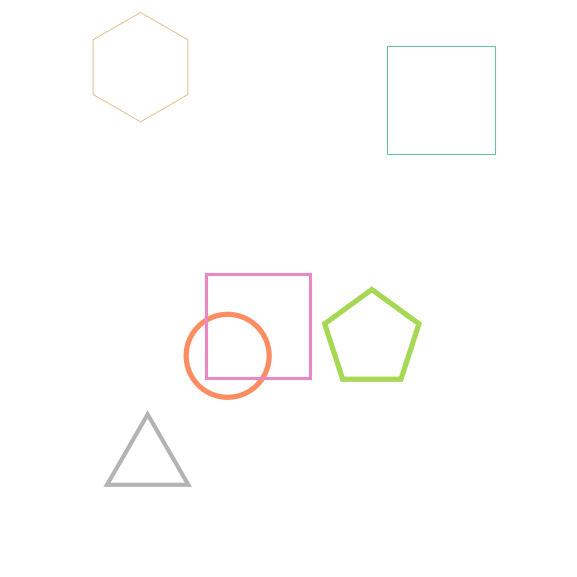[{"shape": "square", "thickness": 0.5, "radius": 0.47, "center": [0.763, 0.826]}, {"shape": "circle", "thickness": 2.5, "radius": 0.36, "center": [0.394, 0.383]}, {"shape": "square", "thickness": 1.5, "radius": 0.45, "center": [0.446, 0.435]}, {"shape": "pentagon", "thickness": 2.5, "radius": 0.43, "center": [0.644, 0.412]}, {"shape": "hexagon", "thickness": 0.5, "radius": 0.47, "center": [0.243, 0.883]}, {"shape": "triangle", "thickness": 2, "radius": 0.41, "center": [0.256, 0.2]}]